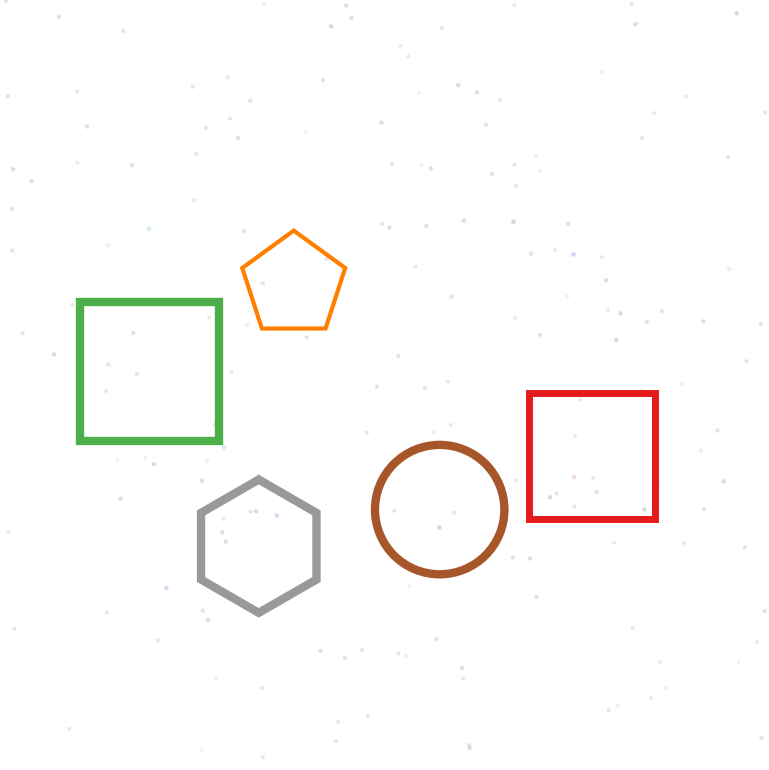[{"shape": "square", "thickness": 2.5, "radius": 0.41, "center": [0.769, 0.408]}, {"shape": "square", "thickness": 3, "radius": 0.45, "center": [0.194, 0.517]}, {"shape": "pentagon", "thickness": 1.5, "radius": 0.35, "center": [0.381, 0.63]}, {"shape": "circle", "thickness": 3, "radius": 0.42, "center": [0.571, 0.338]}, {"shape": "hexagon", "thickness": 3, "radius": 0.43, "center": [0.336, 0.291]}]